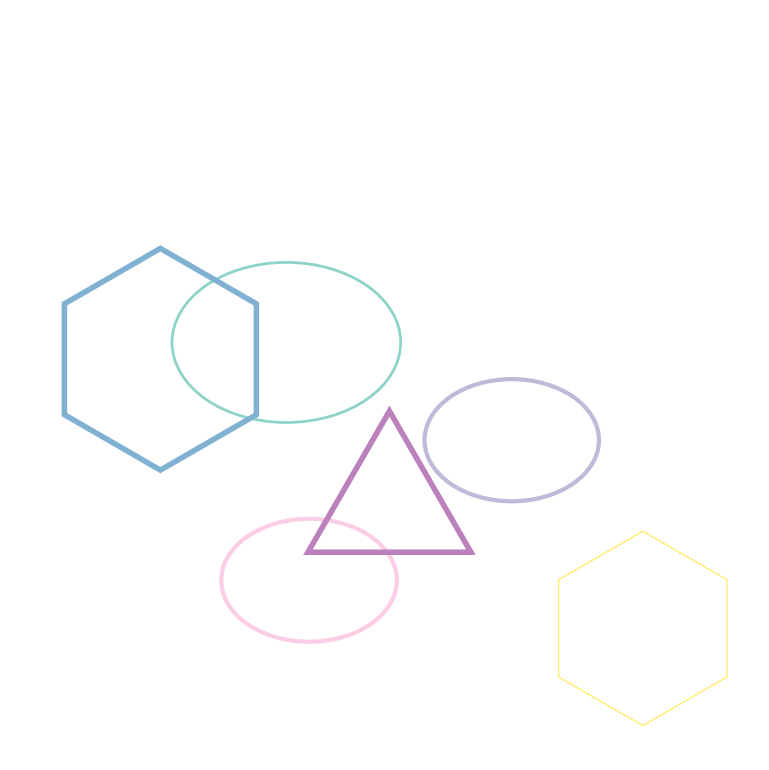[{"shape": "oval", "thickness": 1, "radius": 0.74, "center": [0.372, 0.555]}, {"shape": "oval", "thickness": 1.5, "radius": 0.57, "center": [0.665, 0.428]}, {"shape": "hexagon", "thickness": 2, "radius": 0.72, "center": [0.208, 0.533]}, {"shape": "oval", "thickness": 1.5, "radius": 0.57, "center": [0.401, 0.246]}, {"shape": "triangle", "thickness": 2, "radius": 0.61, "center": [0.506, 0.344]}, {"shape": "hexagon", "thickness": 0.5, "radius": 0.63, "center": [0.835, 0.184]}]